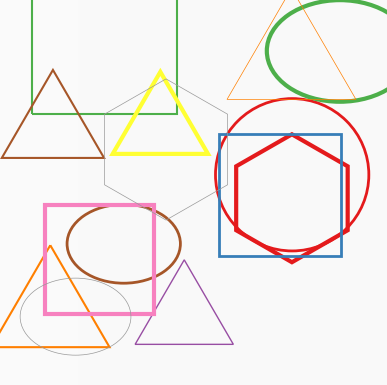[{"shape": "circle", "thickness": 2, "radius": 0.99, "center": [0.754, 0.546]}, {"shape": "hexagon", "thickness": 3, "radius": 0.83, "center": [0.753, 0.485]}, {"shape": "square", "thickness": 2, "radius": 0.79, "center": [0.722, 0.494]}, {"shape": "oval", "thickness": 3, "radius": 0.94, "center": [0.877, 0.868]}, {"shape": "square", "thickness": 1.5, "radius": 0.93, "center": [0.269, 0.891]}, {"shape": "triangle", "thickness": 1, "radius": 0.73, "center": [0.475, 0.179]}, {"shape": "triangle", "thickness": 1.5, "radius": 0.88, "center": [0.13, 0.187]}, {"shape": "triangle", "thickness": 0.5, "radius": 0.96, "center": [0.752, 0.838]}, {"shape": "triangle", "thickness": 3, "radius": 0.71, "center": [0.414, 0.671]}, {"shape": "triangle", "thickness": 1.5, "radius": 0.76, "center": [0.137, 0.666]}, {"shape": "oval", "thickness": 2, "radius": 0.73, "center": [0.319, 0.367]}, {"shape": "square", "thickness": 3, "radius": 0.71, "center": [0.257, 0.326]}, {"shape": "hexagon", "thickness": 0.5, "radius": 0.92, "center": [0.428, 0.612]}, {"shape": "oval", "thickness": 0.5, "radius": 0.71, "center": [0.195, 0.178]}]